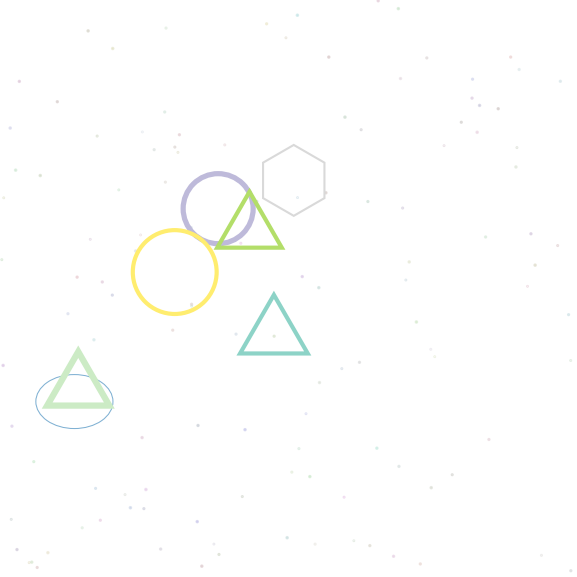[{"shape": "triangle", "thickness": 2, "radius": 0.34, "center": [0.474, 0.421]}, {"shape": "circle", "thickness": 2.5, "radius": 0.3, "center": [0.378, 0.638]}, {"shape": "oval", "thickness": 0.5, "radius": 0.33, "center": [0.129, 0.304]}, {"shape": "triangle", "thickness": 2, "radius": 0.32, "center": [0.432, 0.603]}, {"shape": "hexagon", "thickness": 1, "radius": 0.31, "center": [0.509, 0.687]}, {"shape": "triangle", "thickness": 3, "radius": 0.31, "center": [0.136, 0.328]}, {"shape": "circle", "thickness": 2, "radius": 0.36, "center": [0.303, 0.528]}]